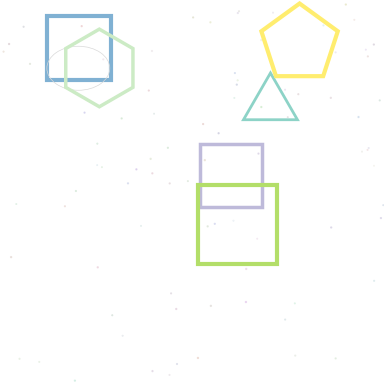[{"shape": "triangle", "thickness": 2, "radius": 0.4, "center": [0.702, 0.729]}, {"shape": "square", "thickness": 2.5, "radius": 0.41, "center": [0.6, 0.544]}, {"shape": "square", "thickness": 3, "radius": 0.41, "center": [0.205, 0.876]}, {"shape": "square", "thickness": 3, "radius": 0.51, "center": [0.617, 0.417]}, {"shape": "oval", "thickness": 0.5, "radius": 0.41, "center": [0.203, 0.823]}, {"shape": "hexagon", "thickness": 2.5, "radius": 0.5, "center": [0.258, 0.824]}, {"shape": "pentagon", "thickness": 3, "radius": 0.52, "center": [0.778, 0.887]}]